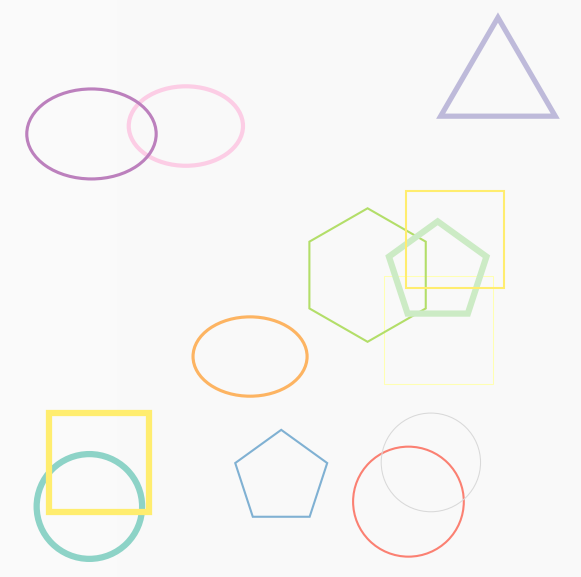[{"shape": "circle", "thickness": 3, "radius": 0.45, "center": [0.154, 0.122]}, {"shape": "square", "thickness": 0.5, "radius": 0.47, "center": [0.754, 0.428]}, {"shape": "triangle", "thickness": 2.5, "radius": 0.57, "center": [0.857, 0.855]}, {"shape": "circle", "thickness": 1, "radius": 0.48, "center": [0.703, 0.13]}, {"shape": "pentagon", "thickness": 1, "radius": 0.42, "center": [0.484, 0.172]}, {"shape": "oval", "thickness": 1.5, "radius": 0.49, "center": [0.43, 0.382]}, {"shape": "hexagon", "thickness": 1, "radius": 0.58, "center": [0.632, 0.523]}, {"shape": "oval", "thickness": 2, "radius": 0.49, "center": [0.32, 0.781]}, {"shape": "circle", "thickness": 0.5, "radius": 0.43, "center": [0.741, 0.198]}, {"shape": "oval", "thickness": 1.5, "radius": 0.56, "center": [0.157, 0.767]}, {"shape": "pentagon", "thickness": 3, "radius": 0.44, "center": [0.753, 0.527]}, {"shape": "square", "thickness": 3, "radius": 0.43, "center": [0.171, 0.199]}, {"shape": "square", "thickness": 1, "radius": 0.42, "center": [0.784, 0.584]}]